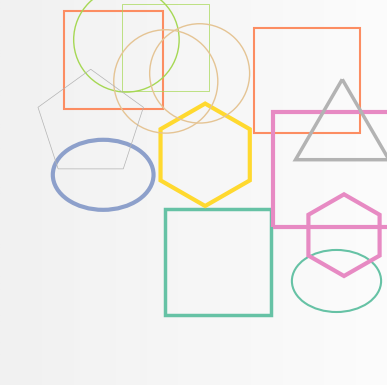[{"shape": "oval", "thickness": 1.5, "radius": 0.58, "center": [0.868, 0.27]}, {"shape": "square", "thickness": 2.5, "radius": 0.69, "center": [0.562, 0.32]}, {"shape": "square", "thickness": 1.5, "radius": 0.64, "center": [0.294, 0.844]}, {"shape": "square", "thickness": 1.5, "radius": 0.69, "center": [0.792, 0.791]}, {"shape": "oval", "thickness": 3, "radius": 0.65, "center": [0.266, 0.546]}, {"shape": "hexagon", "thickness": 3, "radius": 0.53, "center": [0.888, 0.389]}, {"shape": "square", "thickness": 3, "radius": 0.75, "center": [0.855, 0.56]}, {"shape": "square", "thickness": 0.5, "radius": 0.57, "center": [0.427, 0.876]}, {"shape": "circle", "thickness": 1, "radius": 0.68, "center": [0.326, 0.897]}, {"shape": "hexagon", "thickness": 3, "radius": 0.66, "center": [0.529, 0.598]}, {"shape": "circle", "thickness": 1, "radius": 0.64, "center": [0.515, 0.809]}, {"shape": "circle", "thickness": 1, "radius": 0.67, "center": [0.428, 0.788]}, {"shape": "triangle", "thickness": 2.5, "radius": 0.7, "center": [0.883, 0.655]}, {"shape": "pentagon", "thickness": 0.5, "radius": 0.72, "center": [0.234, 0.677]}]